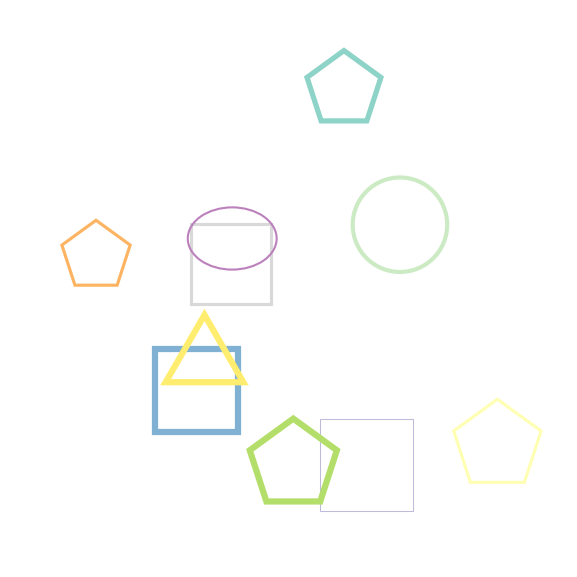[{"shape": "pentagon", "thickness": 2.5, "radius": 0.34, "center": [0.596, 0.844]}, {"shape": "pentagon", "thickness": 1.5, "radius": 0.4, "center": [0.861, 0.228]}, {"shape": "square", "thickness": 0.5, "radius": 0.4, "center": [0.635, 0.194]}, {"shape": "square", "thickness": 3, "radius": 0.36, "center": [0.34, 0.322]}, {"shape": "pentagon", "thickness": 1.5, "radius": 0.31, "center": [0.166, 0.556]}, {"shape": "pentagon", "thickness": 3, "radius": 0.4, "center": [0.508, 0.195]}, {"shape": "square", "thickness": 1.5, "radius": 0.35, "center": [0.4, 0.543]}, {"shape": "oval", "thickness": 1, "radius": 0.38, "center": [0.402, 0.586]}, {"shape": "circle", "thickness": 2, "radius": 0.41, "center": [0.693, 0.61]}, {"shape": "triangle", "thickness": 3, "radius": 0.39, "center": [0.354, 0.376]}]